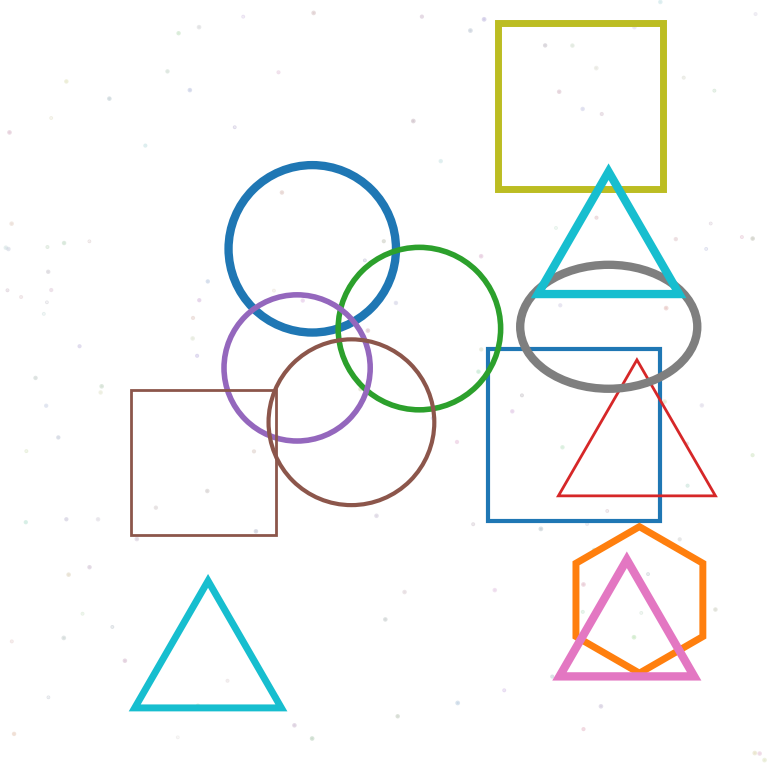[{"shape": "square", "thickness": 1.5, "radius": 0.56, "center": [0.746, 0.435]}, {"shape": "circle", "thickness": 3, "radius": 0.54, "center": [0.406, 0.677]}, {"shape": "hexagon", "thickness": 2.5, "radius": 0.48, "center": [0.83, 0.221]}, {"shape": "circle", "thickness": 2, "radius": 0.53, "center": [0.545, 0.573]}, {"shape": "triangle", "thickness": 1, "radius": 0.59, "center": [0.827, 0.415]}, {"shape": "circle", "thickness": 2, "radius": 0.47, "center": [0.386, 0.522]}, {"shape": "circle", "thickness": 1.5, "radius": 0.54, "center": [0.456, 0.452]}, {"shape": "square", "thickness": 1, "radius": 0.47, "center": [0.264, 0.399]}, {"shape": "triangle", "thickness": 3, "radius": 0.5, "center": [0.814, 0.172]}, {"shape": "oval", "thickness": 3, "radius": 0.57, "center": [0.791, 0.576]}, {"shape": "square", "thickness": 2.5, "radius": 0.54, "center": [0.754, 0.862]}, {"shape": "triangle", "thickness": 3, "radius": 0.53, "center": [0.79, 0.671]}, {"shape": "triangle", "thickness": 2.5, "radius": 0.55, "center": [0.27, 0.136]}]